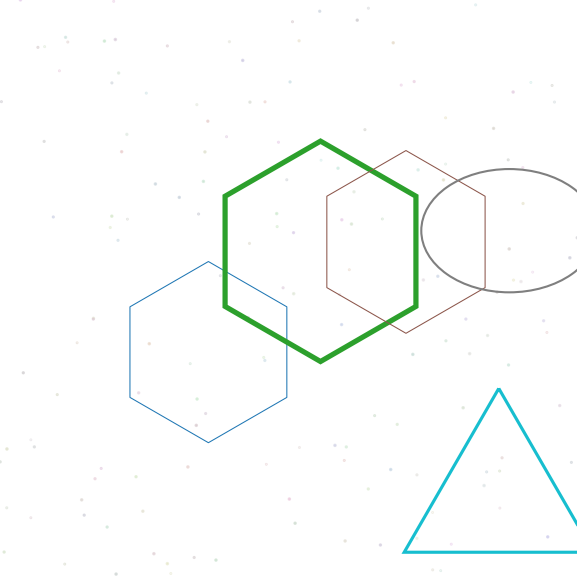[{"shape": "hexagon", "thickness": 0.5, "radius": 0.78, "center": [0.361, 0.389]}, {"shape": "hexagon", "thickness": 2.5, "radius": 0.95, "center": [0.555, 0.564]}, {"shape": "hexagon", "thickness": 0.5, "radius": 0.79, "center": [0.703, 0.58]}, {"shape": "oval", "thickness": 1, "radius": 0.76, "center": [0.882, 0.6]}, {"shape": "triangle", "thickness": 1.5, "radius": 0.95, "center": [0.864, 0.137]}]